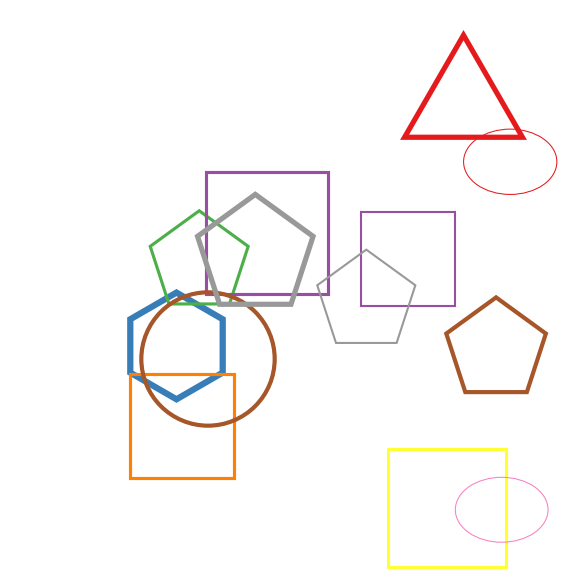[{"shape": "triangle", "thickness": 2.5, "radius": 0.59, "center": [0.803, 0.82]}, {"shape": "oval", "thickness": 0.5, "radius": 0.4, "center": [0.884, 0.719]}, {"shape": "hexagon", "thickness": 3, "radius": 0.46, "center": [0.306, 0.4]}, {"shape": "pentagon", "thickness": 1.5, "radius": 0.45, "center": [0.345, 0.545]}, {"shape": "square", "thickness": 1, "radius": 0.41, "center": [0.706, 0.55]}, {"shape": "square", "thickness": 1.5, "radius": 0.53, "center": [0.463, 0.596]}, {"shape": "square", "thickness": 1.5, "radius": 0.45, "center": [0.315, 0.262]}, {"shape": "square", "thickness": 1.5, "radius": 0.51, "center": [0.774, 0.119]}, {"shape": "circle", "thickness": 2, "radius": 0.58, "center": [0.36, 0.377]}, {"shape": "pentagon", "thickness": 2, "radius": 0.45, "center": [0.859, 0.393]}, {"shape": "oval", "thickness": 0.5, "radius": 0.4, "center": [0.869, 0.116]}, {"shape": "pentagon", "thickness": 2.5, "radius": 0.53, "center": [0.442, 0.557]}, {"shape": "pentagon", "thickness": 1, "radius": 0.45, "center": [0.634, 0.478]}]